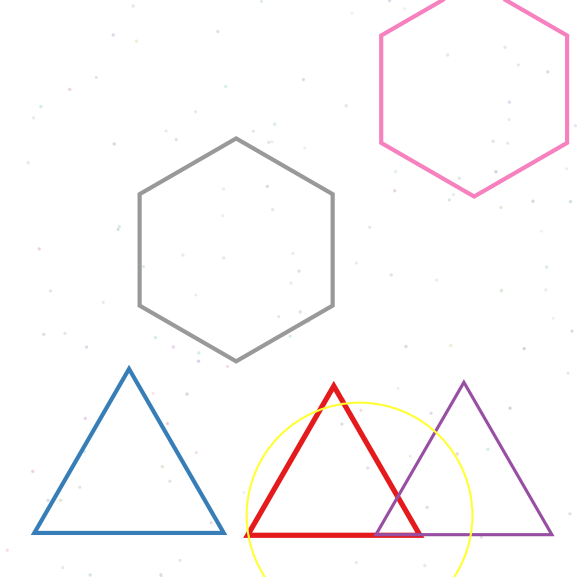[{"shape": "triangle", "thickness": 2.5, "radius": 0.86, "center": [0.578, 0.158]}, {"shape": "triangle", "thickness": 2, "radius": 0.95, "center": [0.223, 0.171]}, {"shape": "triangle", "thickness": 1.5, "radius": 0.88, "center": [0.803, 0.161]}, {"shape": "circle", "thickness": 1, "radius": 0.98, "center": [0.623, 0.106]}, {"shape": "hexagon", "thickness": 2, "radius": 0.93, "center": [0.821, 0.845]}, {"shape": "hexagon", "thickness": 2, "radius": 0.96, "center": [0.409, 0.566]}]